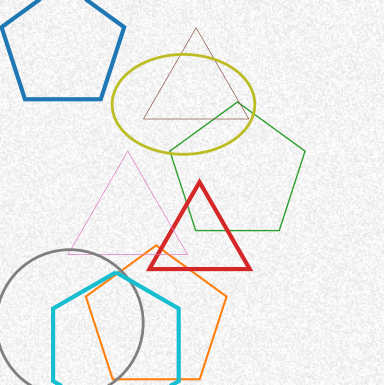[{"shape": "pentagon", "thickness": 3, "radius": 0.84, "center": [0.163, 0.878]}, {"shape": "pentagon", "thickness": 1.5, "radius": 0.96, "center": [0.406, 0.17]}, {"shape": "pentagon", "thickness": 1, "radius": 0.92, "center": [0.617, 0.55]}, {"shape": "triangle", "thickness": 3, "radius": 0.75, "center": [0.518, 0.376]}, {"shape": "triangle", "thickness": 0.5, "radius": 0.79, "center": [0.509, 0.77]}, {"shape": "triangle", "thickness": 0.5, "radius": 0.9, "center": [0.332, 0.429]}, {"shape": "circle", "thickness": 2, "radius": 0.95, "center": [0.181, 0.161]}, {"shape": "oval", "thickness": 2, "radius": 0.93, "center": [0.477, 0.729]}, {"shape": "hexagon", "thickness": 3, "radius": 0.94, "center": [0.301, 0.104]}]